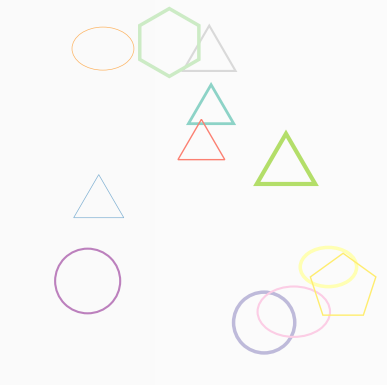[{"shape": "triangle", "thickness": 2, "radius": 0.34, "center": [0.545, 0.713]}, {"shape": "oval", "thickness": 2.5, "radius": 0.36, "center": [0.848, 0.306]}, {"shape": "circle", "thickness": 2.5, "radius": 0.39, "center": [0.682, 0.162]}, {"shape": "triangle", "thickness": 1, "radius": 0.35, "center": [0.52, 0.62]}, {"shape": "triangle", "thickness": 0.5, "radius": 0.37, "center": [0.255, 0.472]}, {"shape": "oval", "thickness": 0.5, "radius": 0.4, "center": [0.266, 0.874]}, {"shape": "triangle", "thickness": 3, "radius": 0.44, "center": [0.738, 0.566]}, {"shape": "oval", "thickness": 1.5, "radius": 0.47, "center": [0.758, 0.19]}, {"shape": "triangle", "thickness": 1.5, "radius": 0.39, "center": [0.54, 0.855]}, {"shape": "circle", "thickness": 1.5, "radius": 0.42, "center": [0.226, 0.27]}, {"shape": "hexagon", "thickness": 2.5, "radius": 0.44, "center": [0.437, 0.89]}, {"shape": "pentagon", "thickness": 1, "radius": 0.44, "center": [0.885, 0.253]}]